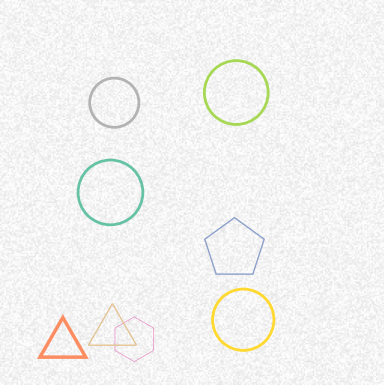[{"shape": "circle", "thickness": 2, "radius": 0.42, "center": [0.287, 0.5]}, {"shape": "triangle", "thickness": 2.5, "radius": 0.34, "center": [0.163, 0.107]}, {"shape": "pentagon", "thickness": 1, "radius": 0.41, "center": [0.609, 0.354]}, {"shape": "hexagon", "thickness": 0.5, "radius": 0.29, "center": [0.349, 0.119]}, {"shape": "circle", "thickness": 2, "radius": 0.41, "center": [0.614, 0.76]}, {"shape": "circle", "thickness": 2, "radius": 0.4, "center": [0.632, 0.17]}, {"shape": "triangle", "thickness": 1, "radius": 0.36, "center": [0.292, 0.139]}, {"shape": "circle", "thickness": 2, "radius": 0.32, "center": [0.297, 0.733]}]